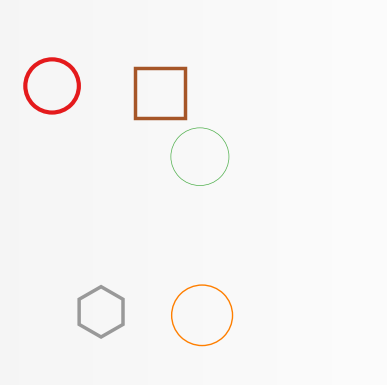[{"shape": "circle", "thickness": 3, "radius": 0.35, "center": [0.134, 0.777]}, {"shape": "circle", "thickness": 0.5, "radius": 0.37, "center": [0.516, 0.593]}, {"shape": "circle", "thickness": 1, "radius": 0.39, "center": [0.522, 0.181]}, {"shape": "square", "thickness": 2.5, "radius": 0.32, "center": [0.413, 0.758]}, {"shape": "hexagon", "thickness": 2.5, "radius": 0.33, "center": [0.261, 0.19]}]